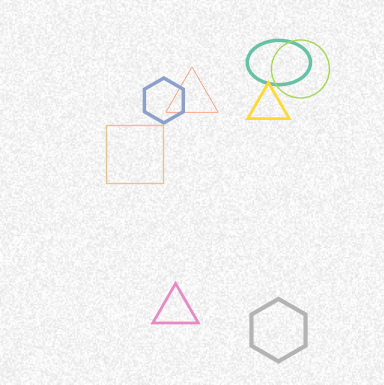[{"shape": "oval", "thickness": 2.5, "radius": 0.41, "center": [0.724, 0.838]}, {"shape": "triangle", "thickness": 0.5, "radius": 0.39, "center": [0.499, 0.748]}, {"shape": "hexagon", "thickness": 2.5, "radius": 0.29, "center": [0.426, 0.739]}, {"shape": "triangle", "thickness": 2, "radius": 0.34, "center": [0.456, 0.195]}, {"shape": "circle", "thickness": 1, "radius": 0.38, "center": [0.78, 0.821]}, {"shape": "triangle", "thickness": 2, "radius": 0.31, "center": [0.697, 0.723]}, {"shape": "square", "thickness": 1, "radius": 0.37, "center": [0.349, 0.6]}, {"shape": "hexagon", "thickness": 3, "radius": 0.41, "center": [0.723, 0.142]}]